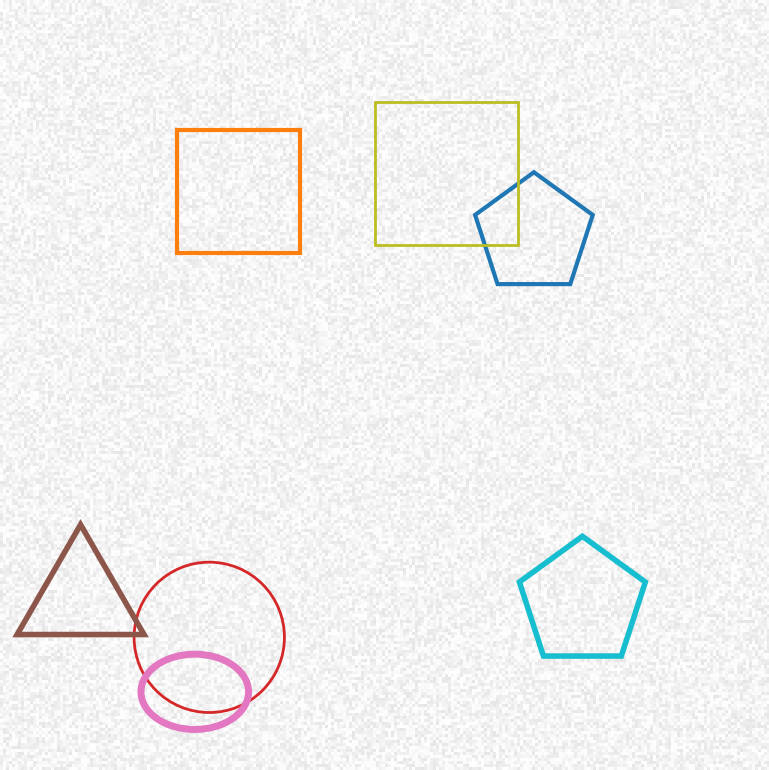[{"shape": "pentagon", "thickness": 1.5, "radius": 0.4, "center": [0.693, 0.696]}, {"shape": "square", "thickness": 1.5, "radius": 0.4, "center": [0.31, 0.752]}, {"shape": "circle", "thickness": 1, "radius": 0.49, "center": [0.272, 0.172]}, {"shape": "triangle", "thickness": 2, "radius": 0.48, "center": [0.105, 0.223]}, {"shape": "oval", "thickness": 2.5, "radius": 0.35, "center": [0.253, 0.102]}, {"shape": "square", "thickness": 1, "radius": 0.46, "center": [0.58, 0.774]}, {"shape": "pentagon", "thickness": 2, "radius": 0.43, "center": [0.756, 0.218]}]